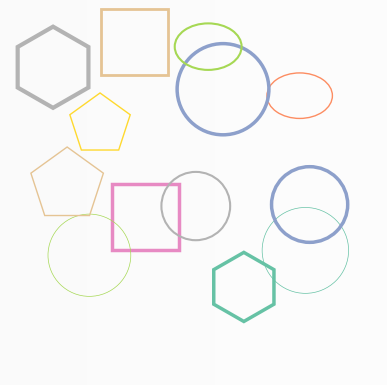[{"shape": "hexagon", "thickness": 2.5, "radius": 0.45, "center": [0.629, 0.255]}, {"shape": "circle", "thickness": 0.5, "radius": 0.56, "center": [0.788, 0.35]}, {"shape": "oval", "thickness": 1, "radius": 0.42, "center": [0.773, 0.751]}, {"shape": "circle", "thickness": 2.5, "radius": 0.49, "center": [0.799, 0.469]}, {"shape": "circle", "thickness": 2.5, "radius": 0.59, "center": [0.576, 0.768]}, {"shape": "square", "thickness": 2.5, "radius": 0.43, "center": [0.375, 0.437]}, {"shape": "oval", "thickness": 1.5, "radius": 0.43, "center": [0.537, 0.879]}, {"shape": "circle", "thickness": 0.5, "radius": 0.53, "center": [0.231, 0.337]}, {"shape": "pentagon", "thickness": 1, "radius": 0.41, "center": [0.258, 0.677]}, {"shape": "pentagon", "thickness": 1, "radius": 0.49, "center": [0.173, 0.52]}, {"shape": "square", "thickness": 2, "radius": 0.43, "center": [0.346, 0.89]}, {"shape": "hexagon", "thickness": 3, "radius": 0.53, "center": [0.137, 0.825]}, {"shape": "circle", "thickness": 1.5, "radius": 0.44, "center": [0.505, 0.465]}]